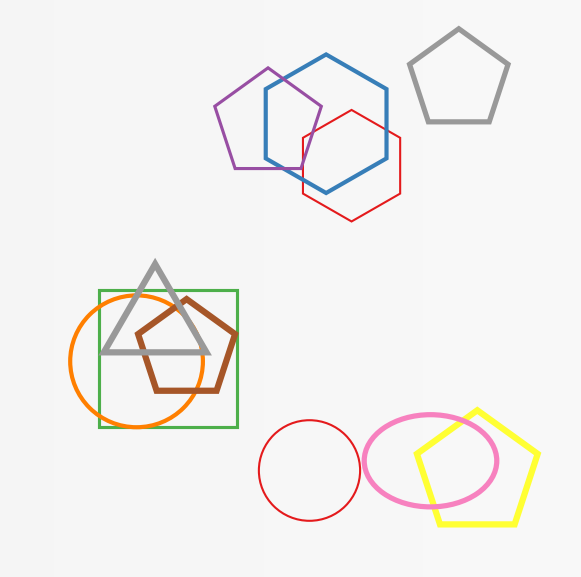[{"shape": "circle", "thickness": 1, "radius": 0.44, "center": [0.532, 0.184]}, {"shape": "hexagon", "thickness": 1, "radius": 0.48, "center": [0.605, 0.712]}, {"shape": "hexagon", "thickness": 2, "radius": 0.6, "center": [0.561, 0.785]}, {"shape": "square", "thickness": 1.5, "radius": 0.59, "center": [0.289, 0.378]}, {"shape": "pentagon", "thickness": 1.5, "radius": 0.48, "center": [0.461, 0.785]}, {"shape": "circle", "thickness": 2, "radius": 0.57, "center": [0.235, 0.373]}, {"shape": "pentagon", "thickness": 3, "radius": 0.55, "center": [0.821, 0.179]}, {"shape": "pentagon", "thickness": 3, "radius": 0.44, "center": [0.321, 0.393]}, {"shape": "oval", "thickness": 2.5, "radius": 0.57, "center": [0.741, 0.201]}, {"shape": "triangle", "thickness": 3, "radius": 0.51, "center": [0.267, 0.44]}, {"shape": "pentagon", "thickness": 2.5, "radius": 0.45, "center": [0.789, 0.86]}]